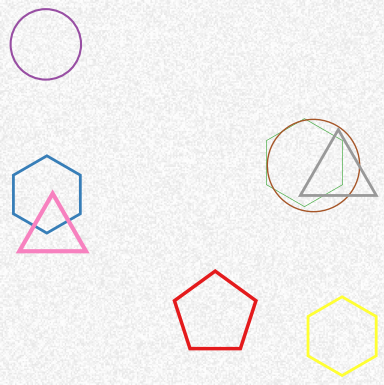[{"shape": "pentagon", "thickness": 2.5, "radius": 0.56, "center": [0.559, 0.185]}, {"shape": "hexagon", "thickness": 2, "radius": 0.5, "center": [0.122, 0.495]}, {"shape": "hexagon", "thickness": 0.5, "radius": 0.57, "center": [0.791, 0.578]}, {"shape": "circle", "thickness": 1.5, "radius": 0.46, "center": [0.119, 0.885]}, {"shape": "hexagon", "thickness": 2, "radius": 0.51, "center": [0.889, 0.127]}, {"shape": "circle", "thickness": 1, "radius": 0.6, "center": [0.814, 0.57]}, {"shape": "triangle", "thickness": 3, "radius": 0.5, "center": [0.137, 0.397]}, {"shape": "triangle", "thickness": 2, "radius": 0.57, "center": [0.879, 0.549]}]